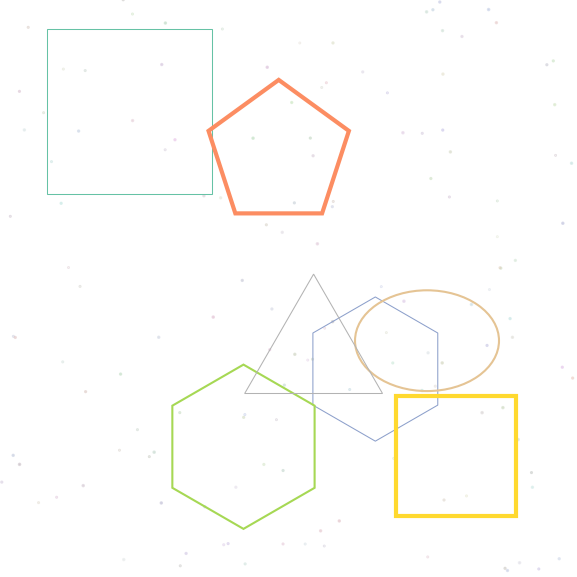[{"shape": "square", "thickness": 0.5, "radius": 0.72, "center": [0.224, 0.806]}, {"shape": "pentagon", "thickness": 2, "radius": 0.64, "center": [0.483, 0.733]}, {"shape": "hexagon", "thickness": 0.5, "radius": 0.62, "center": [0.65, 0.36]}, {"shape": "hexagon", "thickness": 1, "radius": 0.71, "center": [0.422, 0.226]}, {"shape": "square", "thickness": 2, "radius": 0.52, "center": [0.789, 0.21]}, {"shape": "oval", "thickness": 1, "radius": 0.62, "center": [0.739, 0.409]}, {"shape": "triangle", "thickness": 0.5, "radius": 0.69, "center": [0.543, 0.387]}]